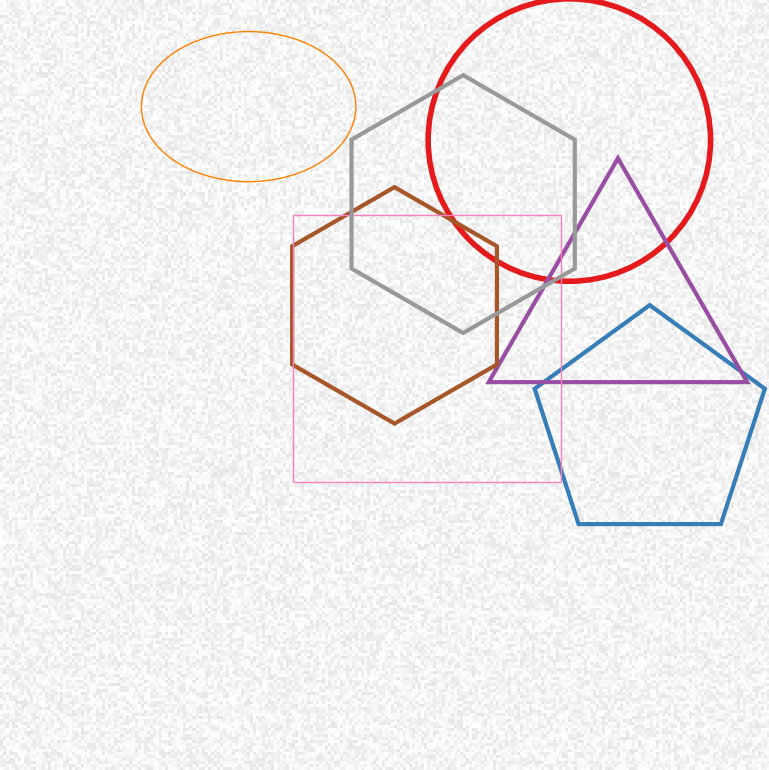[{"shape": "circle", "thickness": 2, "radius": 0.92, "center": [0.739, 0.818]}, {"shape": "pentagon", "thickness": 1.5, "radius": 0.79, "center": [0.844, 0.447]}, {"shape": "triangle", "thickness": 1.5, "radius": 0.97, "center": [0.803, 0.601]}, {"shape": "oval", "thickness": 0.5, "radius": 0.7, "center": [0.323, 0.862]}, {"shape": "hexagon", "thickness": 1.5, "radius": 0.77, "center": [0.512, 0.603]}, {"shape": "square", "thickness": 0.5, "radius": 0.87, "center": [0.555, 0.547]}, {"shape": "hexagon", "thickness": 1.5, "radius": 0.84, "center": [0.602, 0.735]}]